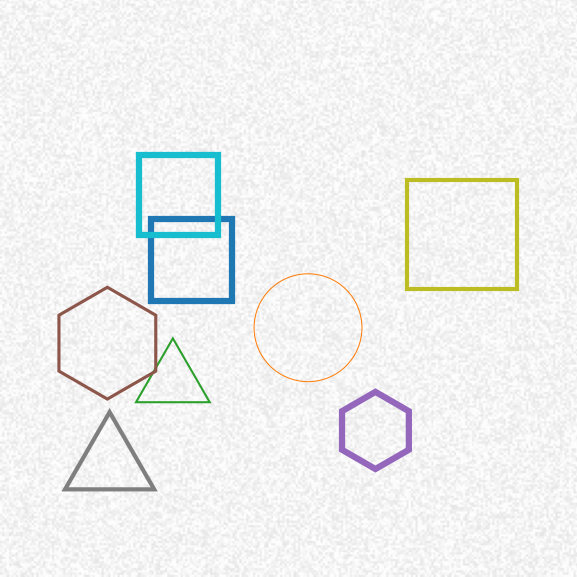[{"shape": "square", "thickness": 3, "radius": 0.35, "center": [0.331, 0.549]}, {"shape": "circle", "thickness": 0.5, "radius": 0.47, "center": [0.533, 0.432]}, {"shape": "triangle", "thickness": 1, "radius": 0.37, "center": [0.299, 0.34]}, {"shape": "hexagon", "thickness": 3, "radius": 0.33, "center": [0.65, 0.254]}, {"shape": "hexagon", "thickness": 1.5, "radius": 0.48, "center": [0.186, 0.405]}, {"shape": "triangle", "thickness": 2, "radius": 0.45, "center": [0.19, 0.196]}, {"shape": "square", "thickness": 2, "radius": 0.47, "center": [0.8, 0.593]}, {"shape": "square", "thickness": 3, "radius": 0.34, "center": [0.309, 0.662]}]